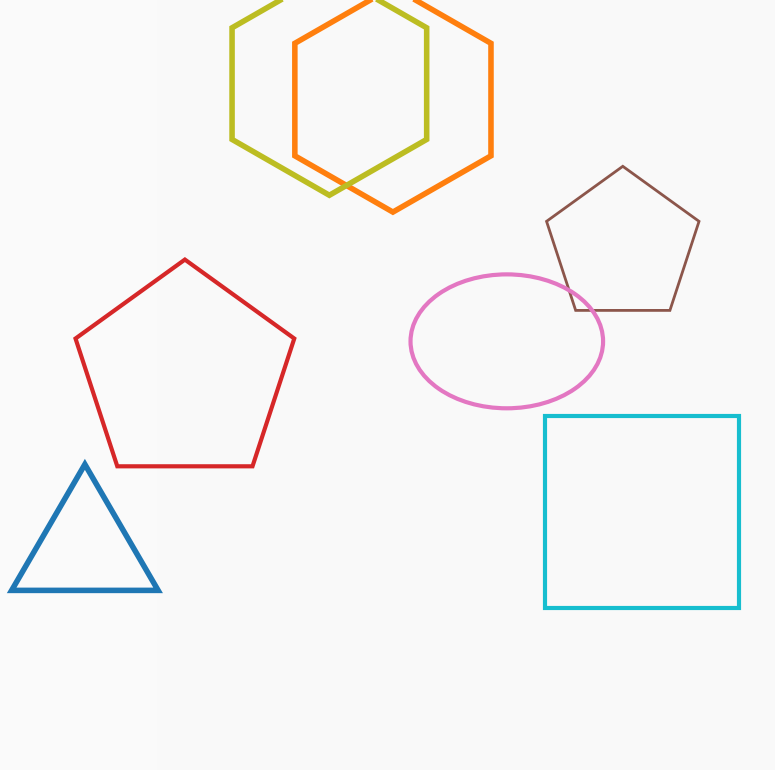[{"shape": "triangle", "thickness": 2, "radius": 0.55, "center": [0.11, 0.288]}, {"shape": "hexagon", "thickness": 2, "radius": 0.73, "center": [0.507, 0.871]}, {"shape": "pentagon", "thickness": 1.5, "radius": 0.74, "center": [0.239, 0.514]}, {"shape": "pentagon", "thickness": 1, "radius": 0.52, "center": [0.804, 0.681]}, {"shape": "oval", "thickness": 1.5, "radius": 0.62, "center": [0.654, 0.557]}, {"shape": "hexagon", "thickness": 2, "radius": 0.72, "center": [0.425, 0.891]}, {"shape": "square", "thickness": 1.5, "radius": 0.62, "center": [0.828, 0.335]}]